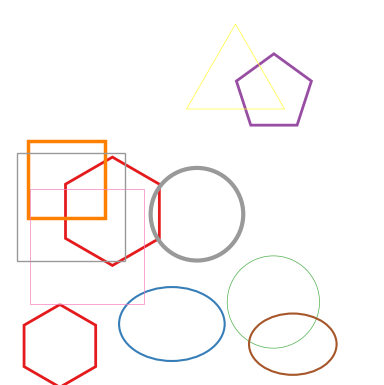[{"shape": "hexagon", "thickness": 2, "radius": 0.54, "center": [0.156, 0.102]}, {"shape": "hexagon", "thickness": 2, "radius": 0.7, "center": [0.292, 0.451]}, {"shape": "oval", "thickness": 1.5, "radius": 0.69, "center": [0.446, 0.158]}, {"shape": "circle", "thickness": 0.5, "radius": 0.6, "center": [0.71, 0.216]}, {"shape": "pentagon", "thickness": 2, "radius": 0.51, "center": [0.711, 0.758]}, {"shape": "square", "thickness": 2.5, "radius": 0.5, "center": [0.174, 0.535]}, {"shape": "triangle", "thickness": 0.5, "radius": 0.74, "center": [0.612, 0.79]}, {"shape": "oval", "thickness": 1.5, "radius": 0.57, "center": [0.761, 0.106]}, {"shape": "square", "thickness": 0.5, "radius": 0.74, "center": [0.226, 0.359]}, {"shape": "circle", "thickness": 3, "radius": 0.6, "center": [0.512, 0.444]}, {"shape": "square", "thickness": 1, "radius": 0.7, "center": [0.185, 0.463]}]